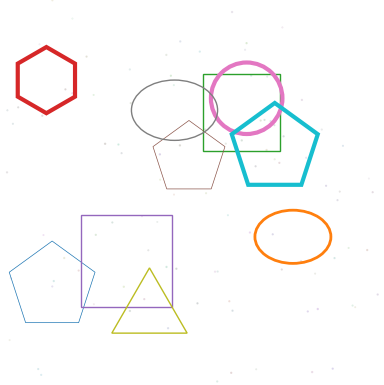[{"shape": "pentagon", "thickness": 0.5, "radius": 0.59, "center": [0.135, 0.257]}, {"shape": "oval", "thickness": 2, "radius": 0.49, "center": [0.761, 0.385]}, {"shape": "square", "thickness": 1, "radius": 0.5, "center": [0.627, 0.708]}, {"shape": "hexagon", "thickness": 3, "radius": 0.43, "center": [0.12, 0.792]}, {"shape": "square", "thickness": 1, "radius": 0.59, "center": [0.328, 0.322]}, {"shape": "pentagon", "thickness": 0.5, "radius": 0.49, "center": [0.491, 0.589]}, {"shape": "circle", "thickness": 3, "radius": 0.46, "center": [0.641, 0.745]}, {"shape": "oval", "thickness": 1, "radius": 0.56, "center": [0.453, 0.714]}, {"shape": "triangle", "thickness": 1, "radius": 0.56, "center": [0.388, 0.191]}, {"shape": "pentagon", "thickness": 3, "radius": 0.59, "center": [0.714, 0.615]}]